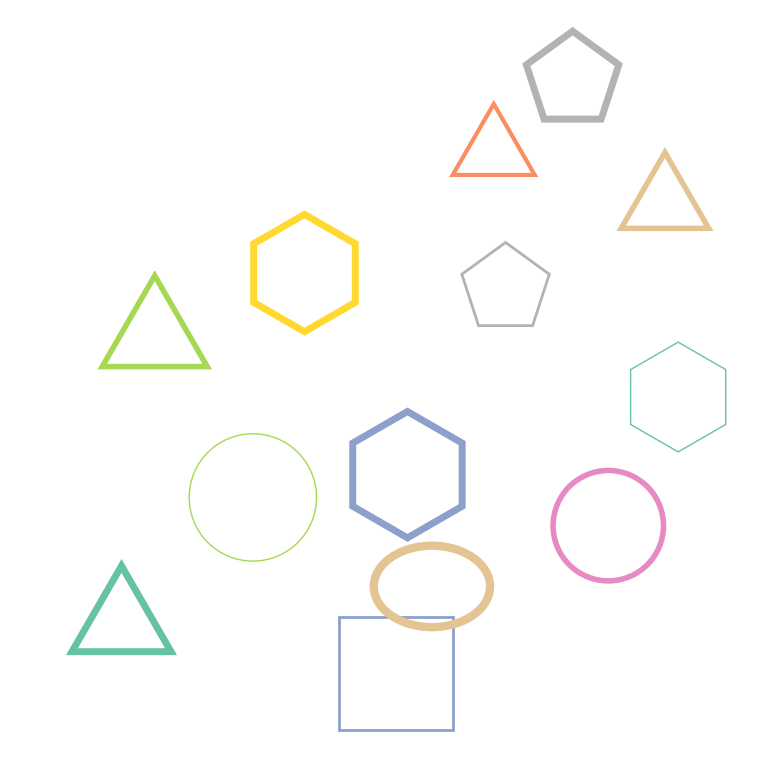[{"shape": "triangle", "thickness": 2.5, "radius": 0.37, "center": [0.158, 0.191]}, {"shape": "hexagon", "thickness": 0.5, "radius": 0.36, "center": [0.881, 0.484]}, {"shape": "triangle", "thickness": 1.5, "radius": 0.31, "center": [0.641, 0.804]}, {"shape": "hexagon", "thickness": 2.5, "radius": 0.41, "center": [0.529, 0.384]}, {"shape": "square", "thickness": 1, "radius": 0.37, "center": [0.514, 0.125]}, {"shape": "circle", "thickness": 2, "radius": 0.36, "center": [0.79, 0.317]}, {"shape": "circle", "thickness": 0.5, "radius": 0.41, "center": [0.328, 0.354]}, {"shape": "triangle", "thickness": 2, "radius": 0.39, "center": [0.201, 0.563]}, {"shape": "hexagon", "thickness": 2.5, "radius": 0.38, "center": [0.395, 0.645]}, {"shape": "triangle", "thickness": 2, "radius": 0.33, "center": [0.864, 0.736]}, {"shape": "oval", "thickness": 3, "radius": 0.38, "center": [0.561, 0.238]}, {"shape": "pentagon", "thickness": 2.5, "radius": 0.32, "center": [0.744, 0.896]}, {"shape": "pentagon", "thickness": 1, "radius": 0.3, "center": [0.657, 0.625]}]